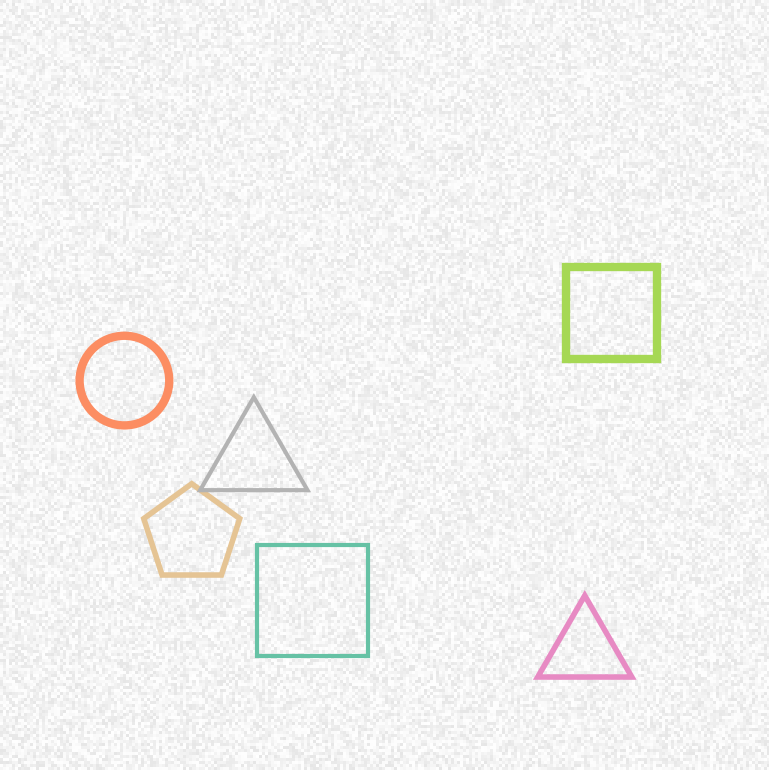[{"shape": "square", "thickness": 1.5, "radius": 0.36, "center": [0.406, 0.22]}, {"shape": "circle", "thickness": 3, "radius": 0.29, "center": [0.162, 0.506]}, {"shape": "triangle", "thickness": 2, "radius": 0.35, "center": [0.759, 0.156]}, {"shape": "square", "thickness": 3, "radius": 0.3, "center": [0.794, 0.593]}, {"shape": "pentagon", "thickness": 2, "radius": 0.33, "center": [0.249, 0.306]}, {"shape": "triangle", "thickness": 1.5, "radius": 0.4, "center": [0.33, 0.404]}]